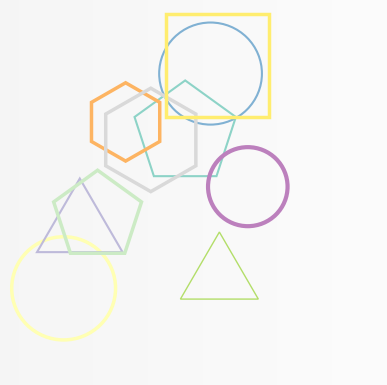[{"shape": "pentagon", "thickness": 1.5, "radius": 0.69, "center": [0.478, 0.654]}, {"shape": "circle", "thickness": 2.5, "radius": 0.67, "center": [0.164, 0.251]}, {"shape": "triangle", "thickness": 1.5, "radius": 0.64, "center": [0.206, 0.409]}, {"shape": "circle", "thickness": 1.5, "radius": 0.66, "center": [0.543, 0.809]}, {"shape": "hexagon", "thickness": 2.5, "radius": 0.51, "center": [0.324, 0.683]}, {"shape": "triangle", "thickness": 1, "radius": 0.58, "center": [0.566, 0.281]}, {"shape": "hexagon", "thickness": 2.5, "radius": 0.67, "center": [0.389, 0.637]}, {"shape": "circle", "thickness": 3, "radius": 0.51, "center": [0.639, 0.515]}, {"shape": "pentagon", "thickness": 2.5, "radius": 0.6, "center": [0.252, 0.439]}, {"shape": "square", "thickness": 2.5, "radius": 0.67, "center": [0.561, 0.829]}]